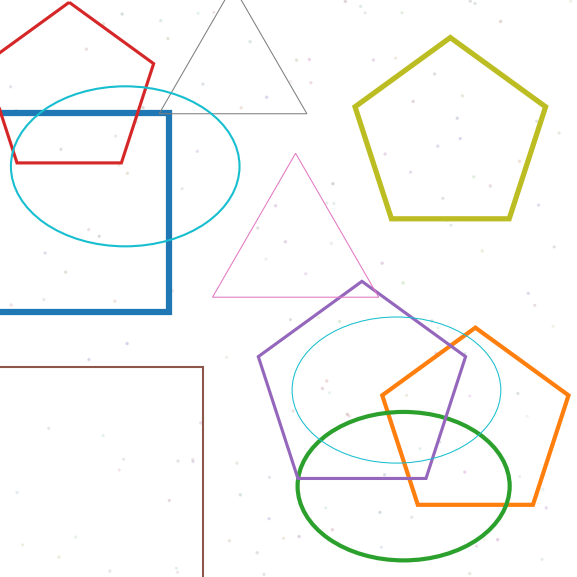[{"shape": "square", "thickness": 3, "radius": 0.86, "center": [0.121, 0.631]}, {"shape": "pentagon", "thickness": 2, "radius": 0.85, "center": [0.823, 0.262]}, {"shape": "oval", "thickness": 2, "radius": 0.92, "center": [0.699, 0.157]}, {"shape": "pentagon", "thickness": 1.5, "radius": 0.77, "center": [0.12, 0.841]}, {"shape": "pentagon", "thickness": 1.5, "radius": 0.94, "center": [0.627, 0.323]}, {"shape": "square", "thickness": 1, "radius": 0.96, "center": [0.159, 0.171]}, {"shape": "triangle", "thickness": 0.5, "radius": 0.83, "center": [0.512, 0.568]}, {"shape": "triangle", "thickness": 0.5, "radius": 0.74, "center": [0.404, 0.876]}, {"shape": "pentagon", "thickness": 2.5, "radius": 0.87, "center": [0.78, 0.761]}, {"shape": "oval", "thickness": 0.5, "radius": 0.9, "center": [0.686, 0.324]}, {"shape": "oval", "thickness": 1, "radius": 0.99, "center": [0.217, 0.711]}]